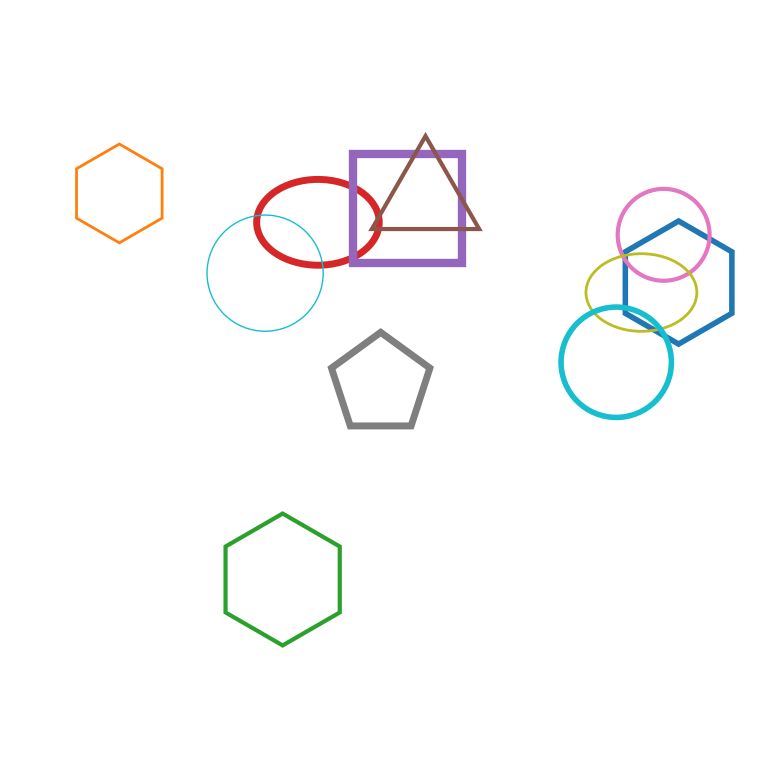[{"shape": "hexagon", "thickness": 2, "radius": 0.4, "center": [0.881, 0.633]}, {"shape": "hexagon", "thickness": 1, "radius": 0.32, "center": [0.155, 0.749]}, {"shape": "hexagon", "thickness": 1.5, "radius": 0.43, "center": [0.367, 0.247]}, {"shape": "oval", "thickness": 2.5, "radius": 0.4, "center": [0.413, 0.711]}, {"shape": "square", "thickness": 3, "radius": 0.35, "center": [0.529, 0.729]}, {"shape": "triangle", "thickness": 1.5, "radius": 0.4, "center": [0.553, 0.743]}, {"shape": "circle", "thickness": 1.5, "radius": 0.3, "center": [0.862, 0.695]}, {"shape": "pentagon", "thickness": 2.5, "radius": 0.34, "center": [0.494, 0.501]}, {"shape": "oval", "thickness": 1, "radius": 0.36, "center": [0.833, 0.62]}, {"shape": "circle", "thickness": 0.5, "radius": 0.38, "center": [0.344, 0.645]}, {"shape": "circle", "thickness": 2, "radius": 0.36, "center": [0.8, 0.53]}]